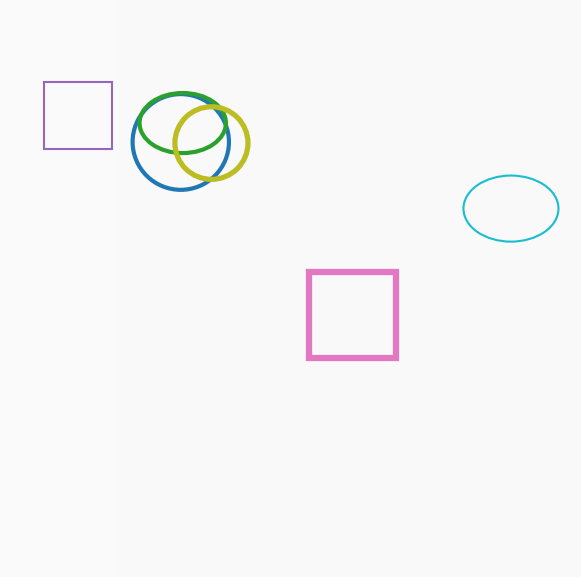[{"shape": "circle", "thickness": 2, "radius": 0.41, "center": [0.311, 0.753]}, {"shape": "oval", "thickness": 2, "radius": 0.37, "center": [0.314, 0.786]}, {"shape": "square", "thickness": 1, "radius": 0.29, "center": [0.134, 0.799]}, {"shape": "square", "thickness": 3, "radius": 0.37, "center": [0.606, 0.454]}, {"shape": "circle", "thickness": 2.5, "radius": 0.31, "center": [0.364, 0.751]}, {"shape": "oval", "thickness": 1, "radius": 0.41, "center": [0.879, 0.638]}]